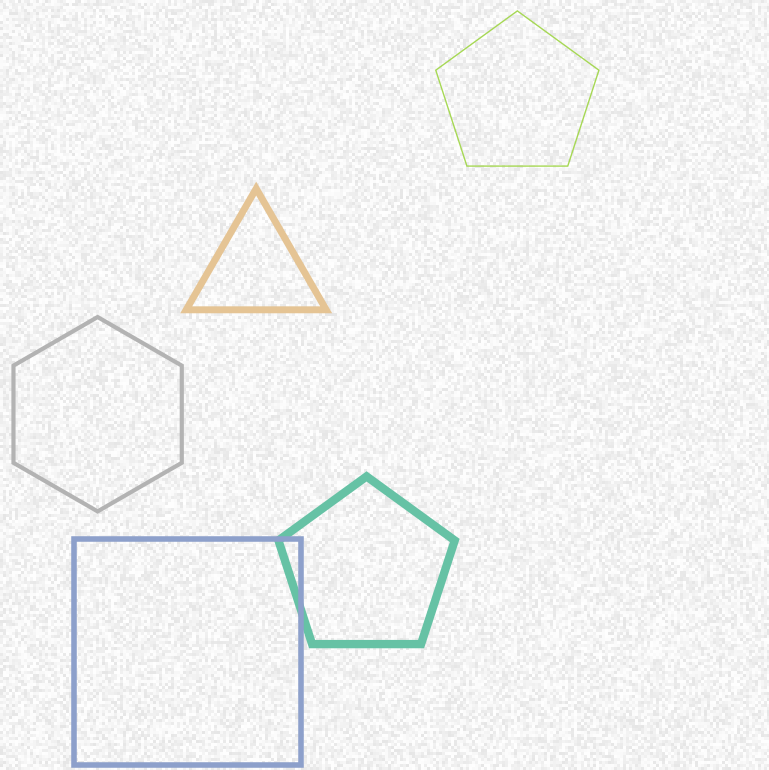[{"shape": "pentagon", "thickness": 3, "radius": 0.6, "center": [0.476, 0.261]}, {"shape": "square", "thickness": 2, "radius": 0.74, "center": [0.243, 0.153]}, {"shape": "pentagon", "thickness": 0.5, "radius": 0.56, "center": [0.672, 0.874]}, {"shape": "triangle", "thickness": 2.5, "radius": 0.52, "center": [0.333, 0.65]}, {"shape": "hexagon", "thickness": 1.5, "radius": 0.63, "center": [0.127, 0.462]}]